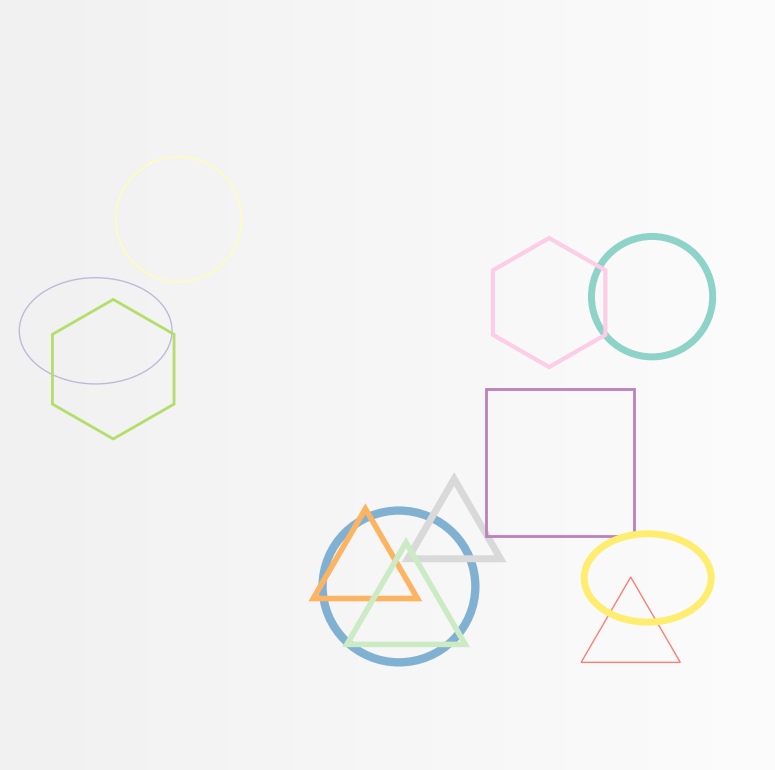[{"shape": "circle", "thickness": 2.5, "radius": 0.39, "center": [0.841, 0.615]}, {"shape": "circle", "thickness": 0.5, "radius": 0.41, "center": [0.231, 0.715]}, {"shape": "oval", "thickness": 0.5, "radius": 0.49, "center": [0.123, 0.57]}, {"shape": "triangle", "thickness": 0.5, "radius": 0.37, "center": [0.814, 0.177]}, {"shape": "circle", "thickness": 3, "radius": 0.49, "center": [0.515, 0.238]}, {"shape": "triangle", "thickness": 2, "radius": 0.39, "center": [0.471, 0.262]}, {"shape": "hexagon", "thickness": 1, "radius": 0.45, "center": [0.146, 0.521]}, {"shape": "hexagon", "thickness": 1.5, "radius": 0.42, "center": [0.709, 0.607]}, {"shape": "triangle", "thickness": 2.5, "radius": 0.35, "center": [0.586, 0.309]}, {"shape": "square", "thickness": 1, "radius": 0.48, "center": [0.723, 0.4]}, {"shape": "triangle", "thickness": 2, "radius": 0.44, "center": [0.524, 0.207]}, {"shape": "oval", "thickness": 2.5, "radius": 0.41, "center": [0.836, 0.249]}]